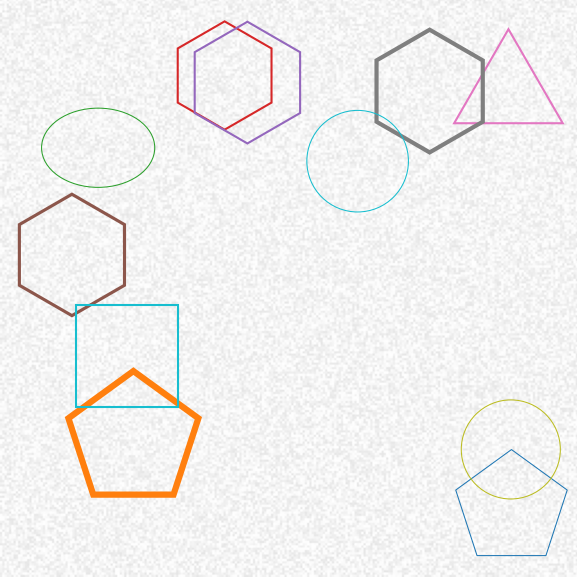[{"shape": "pentagon", "thickness": 0.5, "radius": 0.51, "center": [0.886, 0.119]}, {"shape": "pentagon", "thickness": 3, "radius": 0.59, "center": [0.231, 0.238]}, {"shape": "oval", "thickness": 0.5, "radius": 0.49, "center": [0.17, 0.743]}, {"shape": "hexagon", "thickness": 1, "radius": 0.47, "center": [0.389, 0.868]}, {"shape": "hexagon", "thickness": 1, "radius": 0.53, "center": [0.428, 0.856]}, {"shape": "hexagon", "thickness": 1.5, "radius": 0.53, "center": [0.125, 0.558]}, {"shape": "triangle", "thickness": 1, "radius": 0.54, "center": [0.88, 0.84]}, {"shape": "hexagon", "thickness": 2, "radius": 0.53, "center": [0.744, 0.841]}, {"shape": "circle", "thickness": 0.5, "radius": 0.43, "center": [0.885, 0.221]}, {"shape": "square", "thickness": 1, "radius": 0.44, "center": [0.22, 0.383]}, {"shape": "circle", "thickness": 0.5, "radius": 0.44, "center": [0.619, 0.72]}]